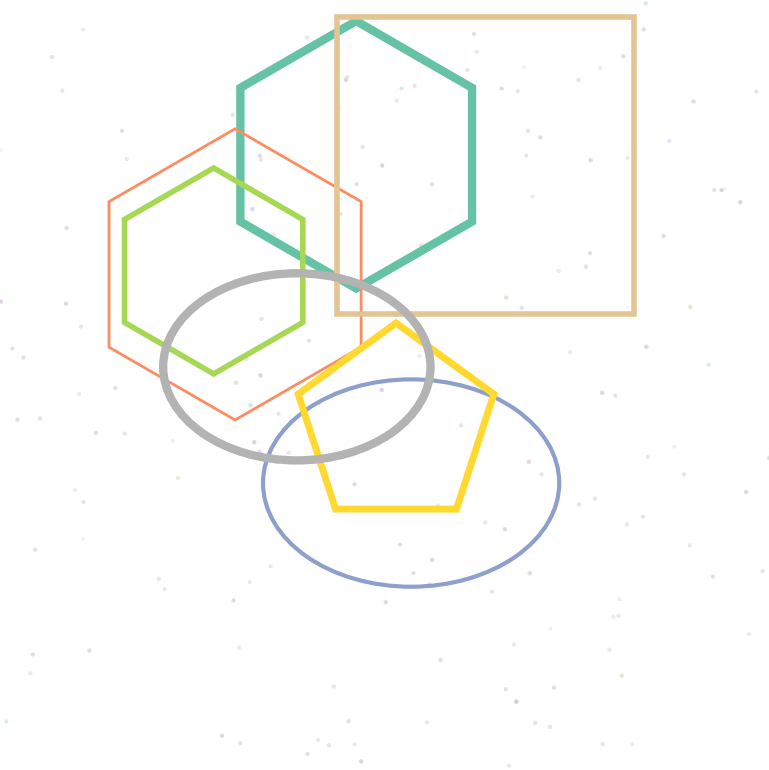[{"shape": "hexagon", "thickness": 3, "radius": 0.87, "center": [0.463, 0.799]}, {"shape": "hexagon", "thickness": 1, "radius": 0.95, "center": [0.305, 0.644]}, {"shape": "oval", "thickness": 1.5, "radius": 0.96, "center": [0.534, 0.373]}, {"shape": "hexagon", "thickness": 2, "radius": 0.67, "center": [0.277, 0.648]}, {"shape": "pentagon", "thickness": 2.5, "radius": 0.67, "center": [0.514, 0.447]}, {"shape": "square", "thickness": 2, "radius": 0.96, "center": [0.631, 0.785]}, {"shape": "oval", "thickness": 3, "radius": 0.87, "center": [0.385, 0.524]}]